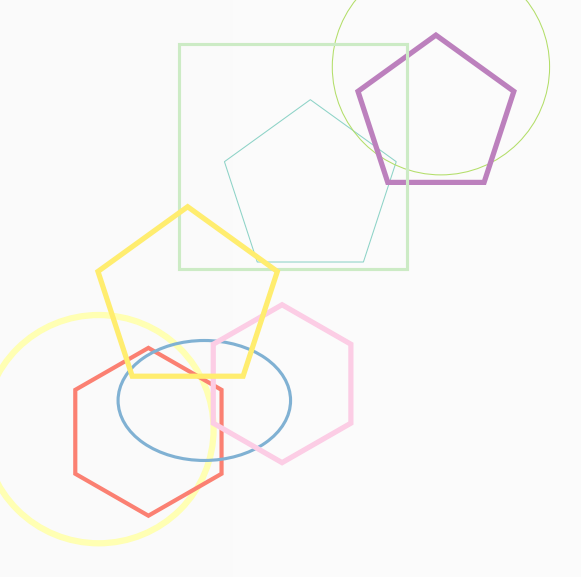[{"shape": "pentagon", "thickness": 0.5, "radius": 0.78, "center": [0.534, 0.671]}, {"shape": "circle", "thickness": 3, "radius": 0.99, "center": [0.17, 0.256]}, {"shape": "hexagon", "thickness": 2, "radius": 0.73, "center": [0.255, 0.251]}, {"shape": "oval", "thickness": 1.5, "radius": 0.74, "center": [0.352, 0.306]}, {"shape": "circle", "thickness": 0.5, "radius": 0.93, "center": [0.759, 0.883]}, {"shape": "hexagon", "thickness": 2.5, "radius": 0.68, "center": [0.485, 0.335]}, {"shape": "pentagon", "thickness": 2.5, "radius": 0.7, "center": [0.75, 0.797]}, {"shape": "square", "thickness": 1.5, "radius": 0.98, "center": [0.504, 0.728]}, {"shape": "pentagon", "thickness": 2.5, "radius": 0.81, "center": [0.323, 0.479]}]